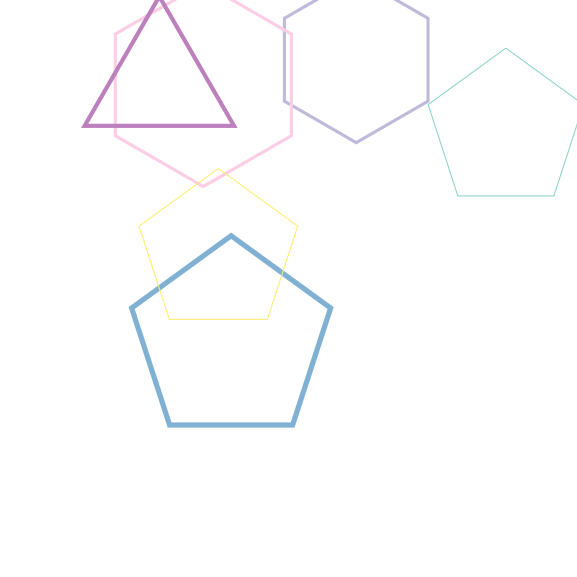[{"shape": "pentagon", "thickness": 0.5, "radius": 0.71, "center": [0.876, 0.774]}, {"shape": "hexagon", "thickness": 1.5, "radius": 0.72, "center": [0.617, 0.896]}, {"shape": "pentagon", "thickness": 2.5, "radius": 0.91, "center": [0.4, 0.41]}, {"shape": "hexagon", "thickness": 1.5, "radius": 0.88, "center": [0.352, 0.852]}, {"shape": "triangle", "thickness": 2, "radius": 0.75, "center": [0.276, 0.856]}, {"shape": "pentagon", "thickness": 0.5, "radius": 0.72, "center": [0.378, 0.563]}]